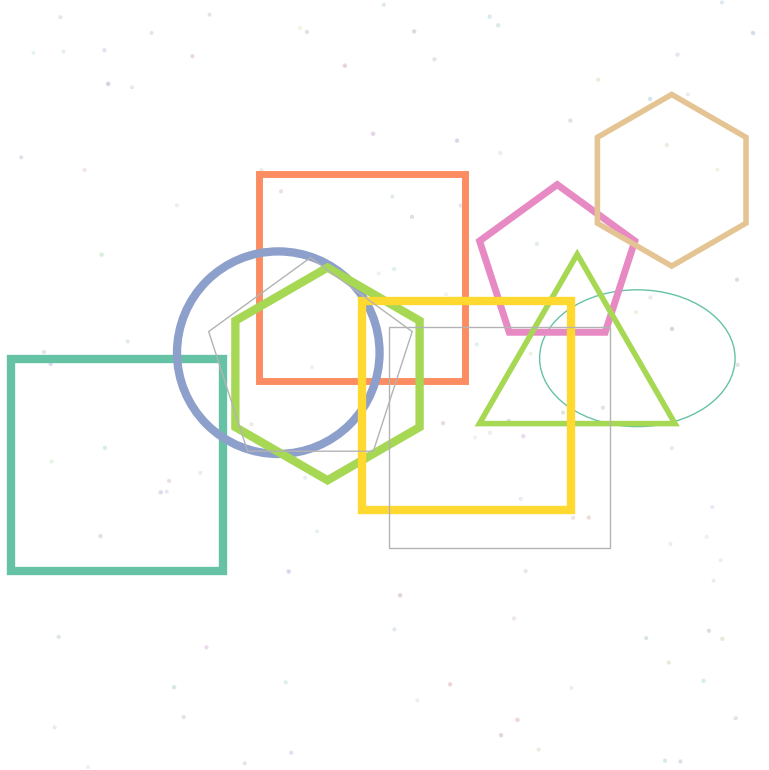[{"shape": "square", "thickness": 3, "radius": 0.69, "center": [0.152, 0.396]}, {"shape": "oval", "thickness": 0.5, "radius": 0.63, "center": [0.828, 0.535]}, {"shape": "square", "thickness": 2.5, "radius": 0.67, "center": [0.47, 0.639]}, {"shape": "circle", "thickness": 3, "radius": 0.66, "center": [0.361, 0.542]}, {"shape": "pentagon", "thickness": 2.5, "radius": 0.53, "center": [0.724, 0.654]}, {"shape": "triangle", "thickness": 2, "radius": 0.73, "center": [0.75, 0.523]}, {"shape": "hexagon", "thickness": 3, "radius": 0.69, "center": [0.425, 0.514]}, {"shape": "square", "thickness": 3, "radius": 0.68, "center": [0.606, 0.474]}, {"shape": "hexagon", "thickness": 2, "radius": 0.56, "center": [0.872, 0.766]}, {"shape": "pentagon", "thickness": 0.5, "radius": 0.69, "center": [0.403, 0.526]}, {"shape": "square", "thickness": 0.5, "radius": 0.72, "center": [0.649, 0.432]}]